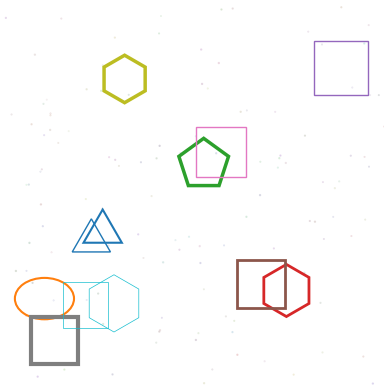[{"shape": "triangle", "thickness": 1.5, "radius": 0.29, "center": [0.267, 0.398]}, {"shape": "triangle", "thickness": 1, "radius": 0.29, "center": [0.237, 0.374]}, {"shape": "oval", "thickness": 1.5, "radius": 0.38, "center": [0.115, 0.224]}, {"shape": "pentagon", "thickness": 2.5, "radius": 0.34, "center": [0.529, 0.573]}, {"shape": "hexagon", "thickness": 2, "radius": 0.34, "center": [0.744, 0.246]}, {"shape": "square", "thickness": 1, "radius": 0.35, "center": [0.885, 0.825]}, {"shape": "square", "thickness": 2, "radius": 0.31, "center": [0.677, 0.262]}, {"shape": "square", "thickness": 1, "radius": 0.32, "center": [0.574, 0.606]}, {"shape": "square", "thickness": 3, "radius": 0.31, "center": [0.142, 0.116]}, {"shape": "hexagon", "thickness": 2.5, "radius": 0.31, "center": [0.324, 0.795]}, {"shape": "square", "thickness": 0.5, "radius": 0.29, "center": [0.222, 0.208]}, {"shape": "hexagon", "thickness": 0.5, "radius": 0.37, "center": [0.296, 0.212]}]